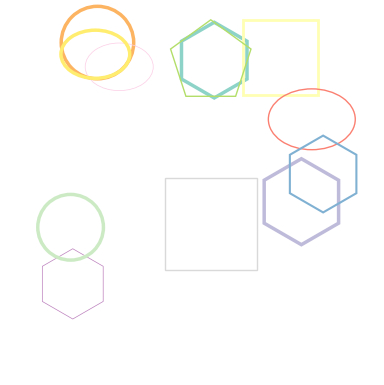[{"shape": "hexagon", "thickness": 2.5, "radius": 0.49, "center": [0.556, 0.844]}, {"shape": "square", "thickness": 2, "radius": 0.49, "center": [0.729, 0.851]}, {"shape": "hexagon", "thickness": 2.5, "radius": 0.56, "center": [0.783, 0.476]}, {"shape": "oval", "thickness": 1, "radius": 0.56, "center": [0.81, 0.69]}, {"shape": "hexagon", "thickness": 1.5, "radius": 0.5, "center": [0.839, 0.548]}, {"shape": "circle", "thickness": 2.5, "radius": 0.47, "center": [0.253, 0.889]}, {"shape": "pentagon", "thickness": 1, "radius": 0.55, "center": [0.547, 0.839]}, {"shape": "oval", "thickness": 0.5, "radius": 0.44, "center": [0.31, 0.826]}, {"shape": "square", "thickness": 1, "radius": 0.6, "center": [0.547, 0.419]}, {"shape": "hexagon", "thickness": 0.5, "radius": 0.46, "center": [0.189, 0.263]}, {"shape": "circle", "thickness": 2.5, "radius": 0.43, "center": [0.183, 0.41]}, {"shape": "oval", "thickness": 2.5, "radius": 0.45, "center": [0.248, 0.859]}]